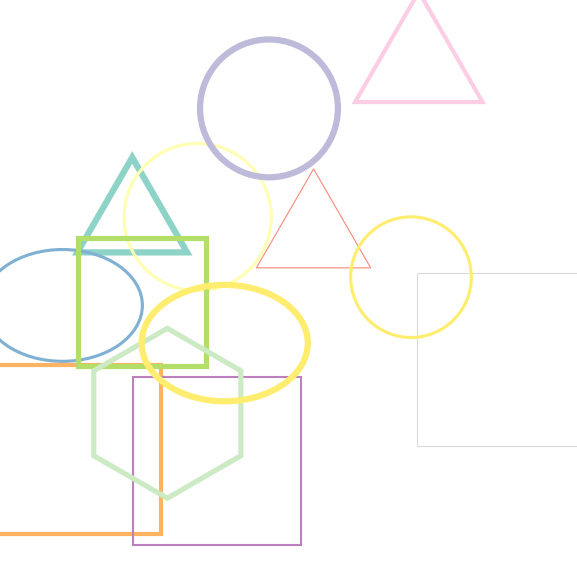[{"shape": "triangle", "thickness": 3, "radius": 0.55, "center": [0.229, 0.617]}, {"shape": "circle", "thickness": 1.5, "radius": 0.64, "center": [0.342, 0.623]}, {"shape": "circle", "thickness": 3, "radius": 0.6, "center": [0.466, 0.811]}, {"shape": "triangle", "thickness": 0.5, "radius": 0.57, "center": [0.543, 0.592]}, {"shape": "oval", "thickness": 1.5, "radius": 0.69, "center": [0.108, 0.47]}, {"shape": "square", "thickness": 2, "radius": 0.73, "center": [0.132, 0.221]}, {"shape": "square", "thickness": 2.5, "radius": 0.55, "center": [0.246, 0.476]}, {"shape": "triangle", "thickness": 2, "radius": 0.64, "center": [0.725, 0.886]}, {"shape": "square", "thickness": 0.5, "radius": 0.75, "center": [0.872, 0.377]}, {"shape": "square", "thickness": 1, "radius": 0.73, "center": [0.376, 0.201]}, {"shape": "hexagon", "thickness": 2.5, "radius": 0.74, "center": [0.29, 0.284]}, {"shape": "oval", "thickness": 3, "radius": 0.72, "center": [0.389, 0.405]}, {"shape": "circle", "thickness": 1.5, "radius": 0.52, "center": [0.712, 0.519]}]